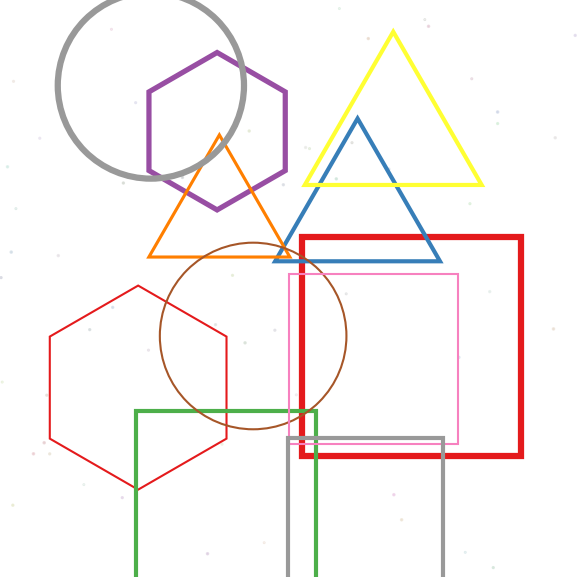[{"shape": "square", "thickness": 3, "radius": 0.95, "center": [0.712, 0.399]}, {"shape": "hexagon", "thickness": 1, "radius": 0.88, "center": [0.239, 0.328]}, {"shape": "triangle", "thickness": 2, "radius": 0.82, "center": [0.619, 0.629]}, {"shape": "square", "thickness": 2, "radius": 0.78, "center": [0.391, 0.131]}, {"shape": "hexagon", "thickness": 2.5, "radius": 0.68, "center": [0.376, 0.772]}, {"shape": "triangle", "thickness": 1.5, "radius": 0.7, "center": [0.38, 0.625]}, {"shape": "triangle", "thickness": 2, "radius": 0.88, "center": [0.681, 0.767]}, {"shape": "circle", "thickness": 1, "radius": 0.81, "center": [0.438, 0.417]}, {"shape": "square", "thickness": 1, "radius": 0.74, "center": [0.647, 0.378]}, {"shape": "square", "thickness": 2, "radius": 0.67, "center": [0.633, 0.107]}, {"shape": "circle", "thickness": 3, "radius": 0.81, "center": [0.261, 0.851]}]